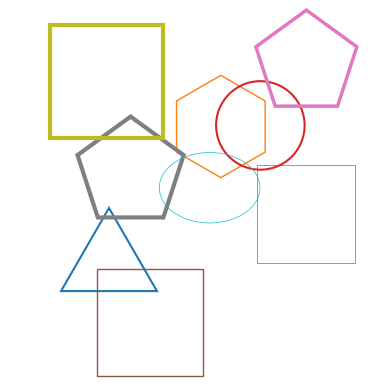[{"shape": "triangle", "thickness": 1.5, "radius": 0.72, "center": [0.283, 0.316]}, {"shape": "hexagon", "thickness": 1, "radius": 0.66, "center": [0.574, 0.671]}, {"shape": "square", "thickness": 0.5, "radius": 0.64, "center": [0.796, 0.445]}, {"shape": "circle", "thickness": 1.5, "radius": 0.57, "center": [0.676, 0.674]}, {"shape": "square", "thickness": 1, "radius": 0.69, "center": [0.39, 0.162]}, {"shape": "pentagon", "thickness": 2.5, "radius": 0.69, "center": [0.796, 0.836]}, {"shape": "pentagon", "thickness": 3, "radius": 0.72, "center": [0.339, 0.552]}, {"shape": "square", "thickness": 3, "radius": 0.73, "center": [0.276, 0.788]}, {"shape": "oval", "thickness": 0.5, "radius": 0.65, "center": [0.545, 0.512]}]